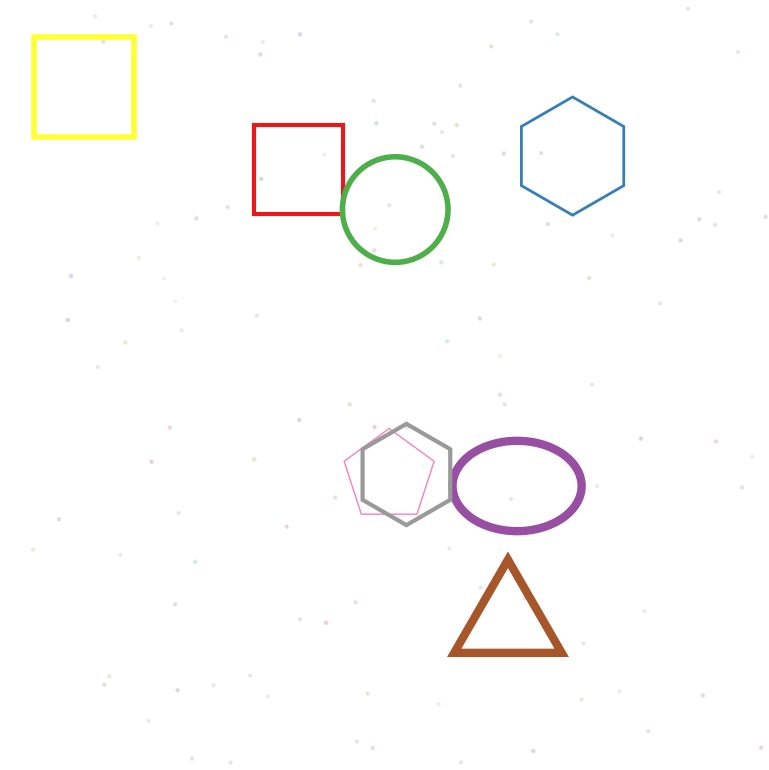[{"shape": "square", "thickness": 1.5, "radius": 0.29, "center": [0.388, 0.78]}, {"shape": "hexagon", "thickness": 1, "radius": 0.38, "center": [0.744, 0.797]}, {"shape": "circle", "thickness": 2, "radius": 0.34, "center": [0.513, 0.728]}, {"shape": "oval", "thickness": 3, "radius": 0.42, "center": [0.672, 0.369]}, {"shape": "square", "thickness": 2, "radius": 0.32, "center": [0.11, 0.887]}, {"shape": "triangle", "thickness": 3, "radius": 0.4, "center": [0.66, 0.192]}, {"shape": "pentagon", "thickness": 0.5, "radius": 0.31, "center": [0.505, 0.382]}, {"shape": "hexagon", "thickness": 1.5, "radius": 0.33, "center": [0.528, 0.384]}]